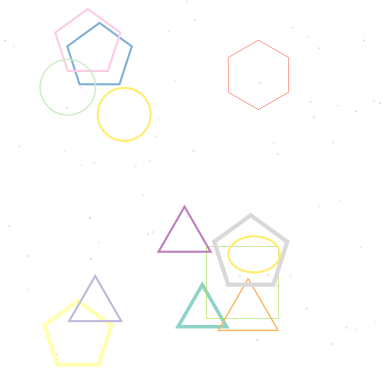[{"shape": "triangle", "thickness": 2.5, "radius": 0.36, "center": [0.525, 0.188]}, {"shape": "pentagon", "thickness": 3, "radius": 0.46, "center": [0.203, 0.127]}, {"shape": "triangle", "thickness": 1.5, "radius": 0.39, "center": [0.247, 0.205]}, {"shape": "hexagon", "thickness": 0.5, "radius": 0.45, "center": [0.671, 0.806]}, {"shape": "pentagon", "thickness": 1.5, "radius": 0.44, "center": [0.259, 0.852]}, {"shape": "triangle", "thickness": 1, "radius": 0.45, "center": [0.645, 0.187]}, {"shape": "square", "thickness": 0.5, "radius": 0.47, "center": [0.628, 0.267]}, {"shape": "pentagon", "thickness": 1.5, "radius": 0.44, "center": [0.228, 0.888]}, {"shape": "pentagon", "thickness": 3, "radius": 0.5, "center": [0.651, 0.341]}, {"shape": "triangle", "thickness": 1.5, "radius": 0.39, "center": [0.479, 0.385]}, {"shape": "circle", "thickness": 1, "radius": 0.36, "center": [0.176, 0.773]}, {"shape": "oval", "thickness": 1.5, "radius": 0.33, "center": [0.66, 0.339]}, {"shape": "circle", "thickness": 1.5, "radius": 0.34, "center": [0.323, 0.703]}]